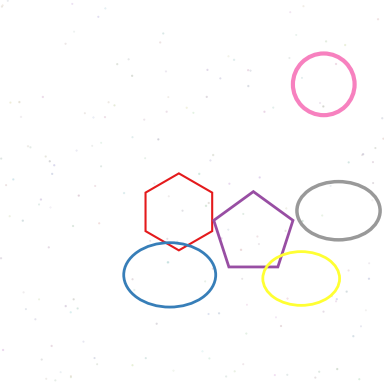[{"shape": "hexagon", "thickness": 1.5, "radius": 0.5, "center": [0.465, 0.45]}, {"shape": "oval", "thickness": 2, "radius": 0.6, "center": [0.441, 0.286]}, {"shape": "pentagon", "thickness": 2, "radius": 0.54, "center": [0.658, 0.394]}, {"shape": "oval", "thickness": 2, "radius": 0.5, "center": [0.782, 0.277]}, {"shape": "circle", "thickness": 3, "radius": 0.4, "center": [0.841, 0.781]}, {"shape": "oval", "thickness": 2.5, "radius": 0.54, "center": [0.879, 0.453]}]